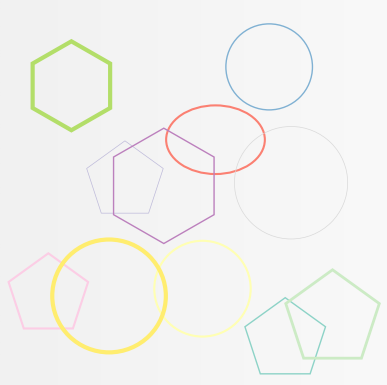[{"shape": "pentagon", "thickness": 1, "radius": 0.55, "center": [0.736, 0.117]}, {"shape": "circle", "thickness": 1.5, "radius": 0.62, "center": [0.523, 0.25]}, {"shape": "pentagon", "thickness": 0.5, "radius": 0.52, "center": [0.322, 0.53]}, {"shape": "oval", "thickness": 1.5, "radius": 0.64, "center": [0.556, 0.637]}, {"shape": "circle", "thickness": 1, "radius": 0.56, "center": [0.695, 0.826]}, {"shape": "hexagon", "thickness": 3, "radius": 0.58, "center": [0.184, 0.777]}, {"shape": "pentagon", "thickness": 1.5, "radius": 0.54, "center": [0.125, 0.234]}, {"shape": "circle", "thickness": 0.5, "radius": 0.73, "center": [0.751, 0.525]}, {"shape": "hexagon", "thickness": 1, "radius": 0.75, "center": [0.423, 0.517]}, {"shape": "pentagon", "thickness": 2, "radius": 0.63, "center": [0.858, 0.172]}, {"shape": "circle", "thickness": 3, "radius": 0.73, "center": [0.281, 0.231]}]